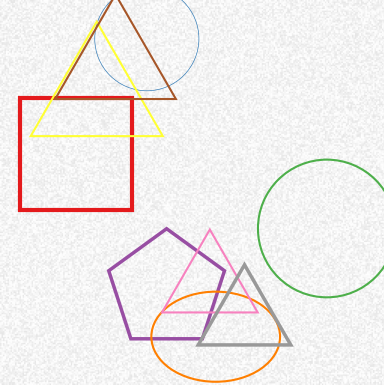[{"shape": "square", "thickness": 3, "radius": 0.73, "center": [0.196, 0.6]}, {"shape": "circle", "thickness": 0.5, "radius": 0.68, "center": [0.381, 0.899]}, {"shape": "circle", "thickness": 1.5, "radius": 0.89, "center": [0.849, 0.407]}, {"shape": "pentagon", "thickness": 2.5, "radius": 0.79, "center": [0.433, 0.248]}, {"shape": "oval", "thickness": 1.5, "radius": 0.84, "center": [0.56, 0.125]}, {"shape": "triangle", "thickness": 1.5, "radius": 0.99, "center": [0.251, 0.745]}, {"shape": "triangle", "thickness": 1.5, "radius": 0.9, "center": [0.3, 0.833]}, {"shape": "triangle", "thickness": 1.5, "radius": 0.72, "center": [0.545, 0.26]}, {"shape": "triangle", "thickness": 2.5, "radius": 0.69, "center": [0.635, 0.173]}]